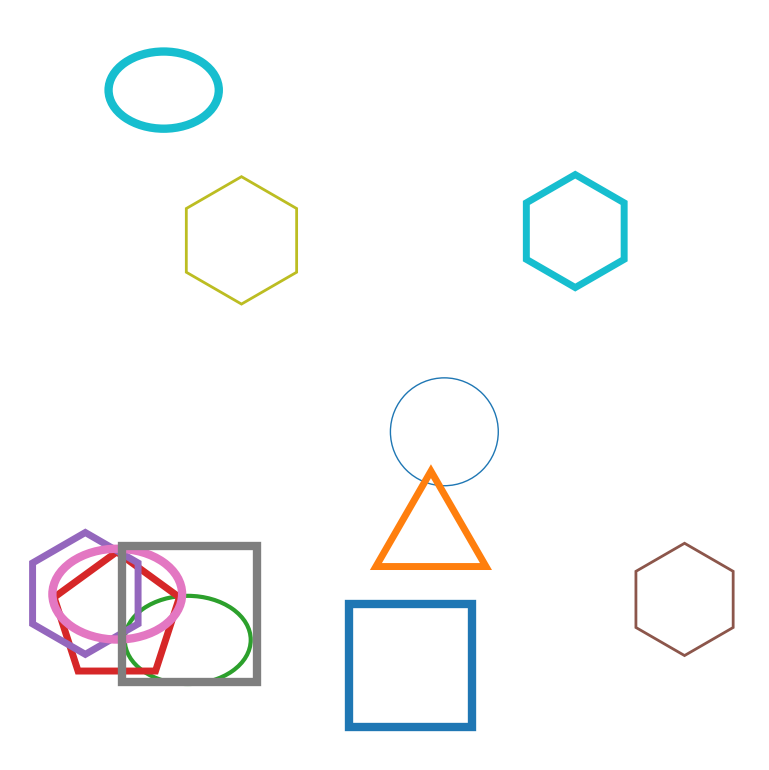[{"shape": "square", "thickness": 3, "radius": 0.4, "center": [0.533, 0.135]}, {"shape": "circle", "thickness": 0.5, "radius": 0.35, "center": [0.577, 0.439]}, {"shape": "triangle", "thickness": 2.5, "radius": 0.41, "center": [0.56, 0.306]}, {"shape": "oval", "thickness": 1.5, "radius": 0.41, "center": [0.244, 0.169]}, {"shape": "pentagon", "thickness": 2.5, "radius": 0.43, "center": [0.152, 0.198]}, {"shape": "hexagon", "thickness": 2.5, "radius": 0.4, "center": [0.111, 0.229]}, {"shape": "hexagon", "thickness": 1, "radius": 0.36, "center": [0.889, 0.222]}, {"shape": "oval", "thickness": 3, "radius": 0.42, "center": [0.152, 0.228]}, {"shape": "square", "thickness": 3, "radius": 0.44, "center": [0.246, 0.203]}, {"shape": "hexagon", "thickness": 1, "radius": 0.41, "center": [0.314, 0.688]}, {"shape": "oval", "thickness": 3, "radius": 0.36, "center": [0.213, 0.883]}, {"shape": "hexagon", "thickness": 2.5, "radius": 0.37, "center": [0.747, 0.7]}]